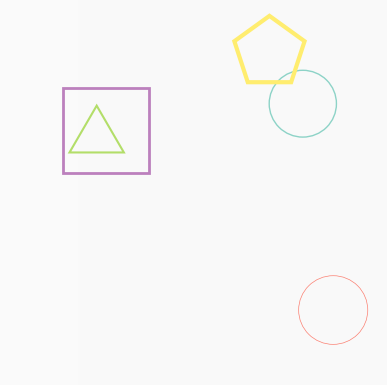[{"shape": "circle", "thickness": 1, "radius": 0.43, "center": [0.781, 0.731]}, {"shape": "circle", "thickness": 0.5, "radius": 0.45, "center": [0.86, 0.195]}, {"shape": "triangle", "thickness": 1.5, "radius": 0.41, "center": [0.25, 0.645]}, {"shape": "square", "thickness": 2, "radius": 0.55, "center": [0.273, 0.662]}, {"shape": "pentagon", "thickness": 3, "radius": 0.48, "center": [0.695, 0.864]}]